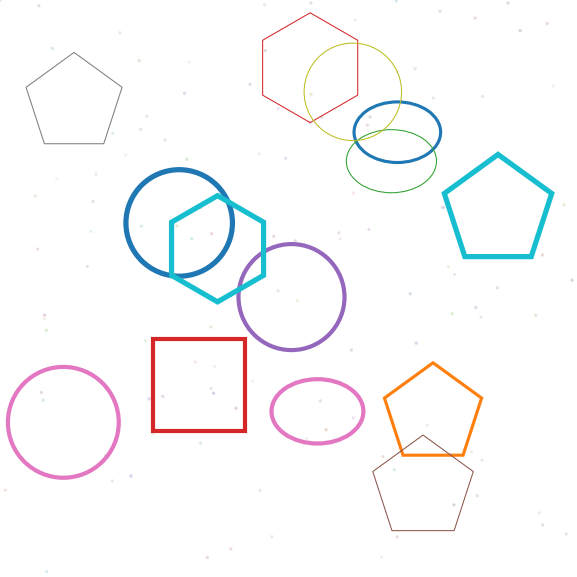[{"shape": "circle", "thickness": 2.5, "radius": 0.46, "center": [0.31, 0.613]}, {"shape": "oval", "thickness": 1.5, "radius": 0.37, "center": [0.688, 0.77]}, {"shape": "pentagon", "thickness": 1.5, "radius": 0.44, "center": [0.75, 0.282]}, {"shape": "oval", "thickness": 0.5, "radius": 0.39, "center": [0.678, 0.72]}, {"shape": "square", "thickness": 2, "radius": 0.4, "center": [0.345, 0.332]}, {"shape": "hexagon", "thickness": 0.5, "radius": 0.48, "center": [0.537, 0.882]}, {"shape": "circle", "thickness": 2, "radius": 0.46, "center": [0.505, 0.485]}, {"shape": "pentagon", "thickness": 0.5, "radius": 0.46, "center": [0.733, 0.154]}, {"shape": "oval", "thickness": 2, "radius": 0.4, "center": [0.55, 0.287]}, {"shape": "circle", "thickness": 2, "radius": 0.48, "center": [0.11, 0.268]}, {"shape": "pentagon", "thickness": 0.5, "radius": 0.44, "center": [0.128, 0.821]}, {"shape": "circle", "thickness": 0.5, "radius": 0.42, "center": [0.611, 0.84]}, {"shape": "hexagon", "thickness": 2.5, "radius": 0.46, "center": [0.377, 0.568]}, {"shape": "pentagon", "thickness": 2.5, "radius": 0.49, "center": [0.862, 0.634]}]